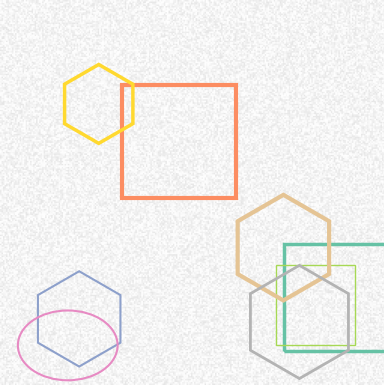[{"shape": "square", "thickness": 2.5, "radius": 0.7, "center": [0.876, 0.227]}, {"shape": "square", "thickness": 3, "radius": 0.74, "center": [0.465, 0.632]}, {"shape": "hexagon", "thickness": 1.5, "radius": 0.62, "center": [0.206, 0.172]}, {"shape": "oval", "thickness": 1.5, "radius": 0.65, "center": [0.176, 0.103]}, {"shape": "square", "thickness": 1, "radius": 0.52, "center": [0.819, 0.208]}, {"shape": "hexagon", "thickness": 2.5, "radius": 0.51, "center": [0.256, 0.73]}, {"shape": "hexagon", "thickness": 3, "radius": 0.69, "center": [0.736, 0.357]}, {"shape": "hexagon", "thickness": 2, "radius": 0.74, "center": [0.778, 0.164]}]